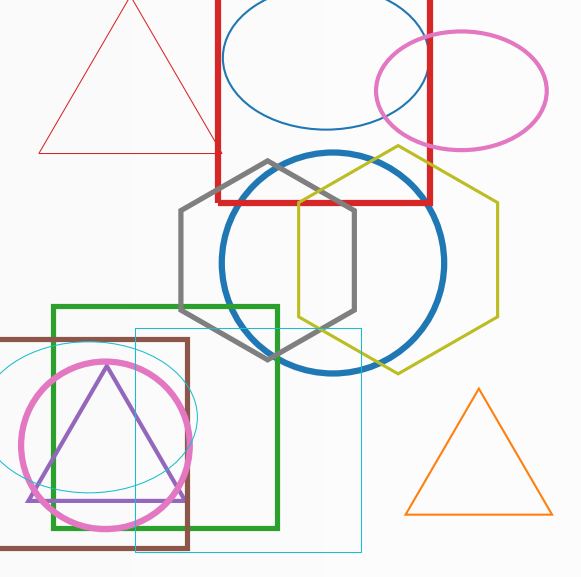[{"shape": "oval", "thickness": 1, "radius": 0.89, "center": [0.561, 0.899]}, {"shape": "circle", "thickness": 3, "radius": 0.96, "center": [0.573, 0.544]}, {"shape": "triangle", "thickness": 1, "radius": 0.73, "center": [0.824, 0.181]}, {"shape": "square", "thickness": 2.5, "radius": 0.96, "center": [0.284, 0.276]}, {"shape": "square", "thickness": 3, "radius": 0.91, "center": [0.557, 0.83]}, {"shape": "triangle", "thickness": 0.5, "radius": 0.91, "center": [0.224, 0.824]}, {"shape": "triangle", "thickness": 2, "radius": 0.78, "center": [0.184, 0.21]}, {"shape": "square", "thickness": 2.5, "radius": 0.9, "center": [0.141, 0.231]}, {"shape": "oval", "thickness": 2, "radius": 0.73, "center": [0.794, 0.842]}, {"shape": "circle", "thickness": 3, "radius": 0.73, "center": [0.181, 0.228]}, {"shape": "hexagon", "thickness": 2.5, "radius": 0.86, "center": [0.46, 0.548]}, {"shape": "hexagon", "thickness": 1.5, "radius": 0.99, "center": [0.685, 0.549]}, {"shape": "oval", "thickness": 0.5, "radius": 0.93, "center": [0.153, 0.277]}, {"shape": "square", "thickness": 0.5, "radius": 0.97, "center": [0.426, 0.238]}]